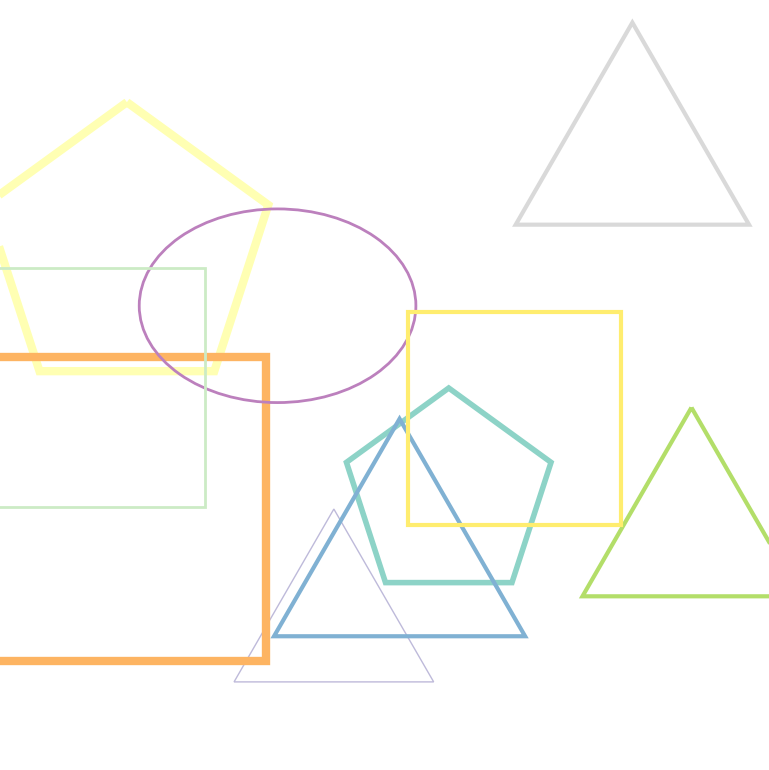[{"shape": "pentagon", "thickness": 2, "radius": 0.7, "center": [0.583, 0.356]}, {"shape": "pentagon", "thickness": 3, "radius": 0.97, "center": [0.165, 0.674]}, {"shape": "triangle", "thickness": 0.5, "radius": 0.75, "center": [0.434, 0.189]}, {"shape": "triangle", "thickness": 1.5, "radius": 0.94, "center": [0.519, 0.268]}, {"shape": "square", "thickness": 3, "radius": 0.99, "center": [0.147, 0.339]}, {"shape": "triangle", "thickness": 1.5, "radius": 0.82, "center": [0.898, 0.307]}, {"shape": "triangle", "thickness": 1.5, "radius": 0.87, "center": [0.821, 0.796]}, {"shape": "oval", "thickness": 1, "radius": 0.9, "center": [0.36, 0.603]}, {"shape": "square", "thickness": 1, "radius": 0.78, "center": [0.111, 0.497]}, {"shape": "square", "thickness": 1.5, "radius": 0.69, "center": [0.668, 0.456]}]